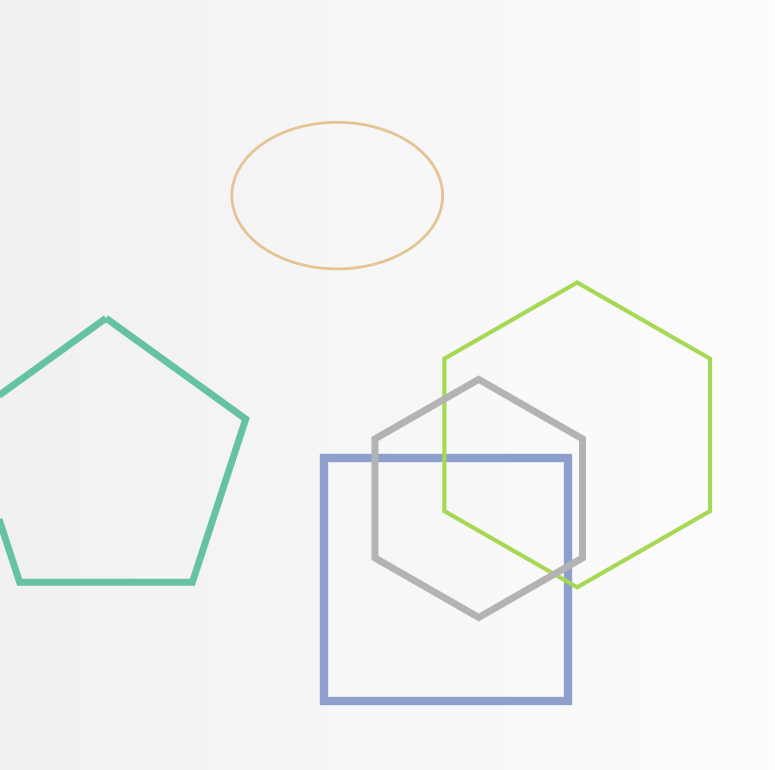[{"shape": "pentagon", "thickness": 2.5, "radius": 0.95, "center": [0.137, 0.397]}, {"shape": "square", "thickness": 3, "radius": 0.79, "center": [0.575, 0.247]}, {"shape": "hexagon", "thickness": 1.5, "radius": 0.99, "center": [0.745, 0.435]}, {"shape": "oval", "thickness": 1, "radius": 0.68, "center": [0.435, 0.746]}, {"shape": "hexagon", "thickness": 2.5, "radius": 0.77, "center": [0.618, 0.353]}]